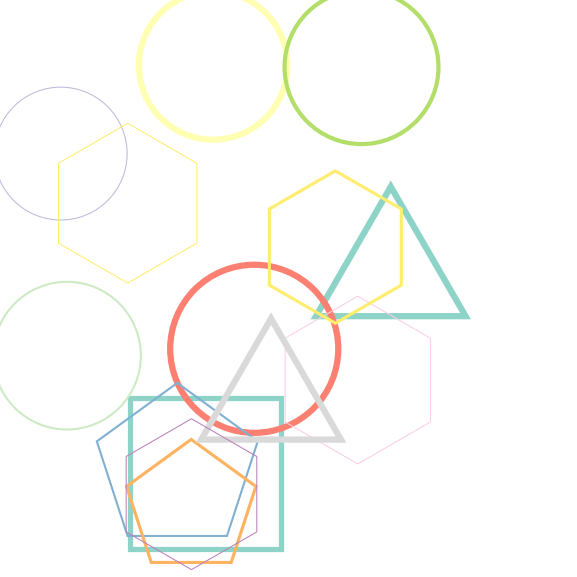[{"shape": "triangle", "thickness": 3, "radius": 0.75, "center": [0.677, 0.526]}, {"shape": "square", "thickness": 2.5, "radius": 0.65, "center": [0.355, 0.179]}, {"shape": "circle", "thickness": 3, "radius": 0.64, "center": [0.369, 0.886]}, {"shape": "circle", "thickness": 0.5, "radius": 0.58, "center": [0.105, 0.733]}, {"shape": "circle", "thickness": 3, "radius": 0.73, "center": [0.44, 0.395]}, {"shape": "pentagon", "thickness": 1, "radius": 0.73, "center": [0.307, 0.19]}, {"shape": "pentagon", "thickness": 1.5, "radius": 0.59, "center": [0.331, 0.12]}, {"shape": "circle", "thickness": 2, "radius": 0.67, "center": [0.626, 0.883]}, {"shape": "hexagon", "thickness": 0.5, "radius": 0.73, "center": [0.62, 0.341]}, {"shape": "triangle", "thickness": 3, "radius": 0.7, "center": [0.469, 0.308]}, {"shape": "hexagon", "thickness": 0.5, "radius": 0.65, "center": [0.332, 0.143]}, {"shape": "circle", "thickness": 1, "radius": 0.64, "center": [0.116, 0.383]}, {"shape": "hexagon", "thickness": 0.5, "radius": 0.69, "center": [0.221, 0.647]}, {"shape": "hexagon", "thickness": 1.5, "radius": 0.66, "center": [0.581, 0.571]}]